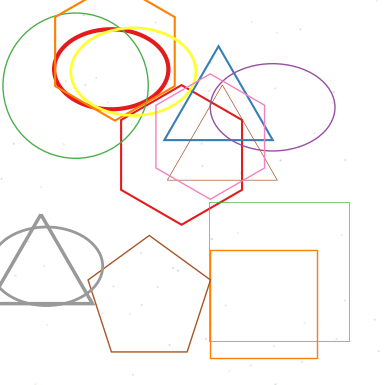[{"shape": "hexagon", "thickness": 1.5, "radius": 0.91, "center": [0.472, 0.598]}, {"shape": "oval", "thickness": 3, "radius": 0.74, "center": [0.289, 0.82]}, {"shape": "triangle", "thickness": 1.5, "radius": 0.81, "center": [0.568, 0.717]}, {"shape": "circle", "thickness": 1, "radius": 0.94, "center": [0.196, 0.778]}, {"shape": "square", "thickness": 0.5, "radius": 0.91, "center": [0.724, 0.295]}, {"shape": "oval", "thickness": 1, "radius": 0.81, "center": [0.708, 0.721]}, {"shape": "hexagon", "thickness": 1.5, "radius": 0.9, "center": [0.299, 0.866]}, {"shape": "square", "thickness": 1, "radius": 0.7, "center": [0.684, 0.21]}, {"shape": "oval", "thickness": 2, "radius": 0.81, "center": [0.346, 0.814]}, {"shape": "pentagon", "thickness": 1, "radius": 0.84, "center": [0.388, 0.221]}, {"shape": "triangle", "thickness": 0.5, "radius": 0.83, "center": [0.577, 0.614]}, {"shape": "hexagon", "thickness": 1, "radius": 0.81, "center": [0.546, 0.645]}, {"shape": "oval", "thickness": 2, "radius": 0.73, "center": [0.121, 0.308]}, {"shape": "triangle", "thickness": 2.5, "radius": 0.77, "center": [0.106, 0.289]}]